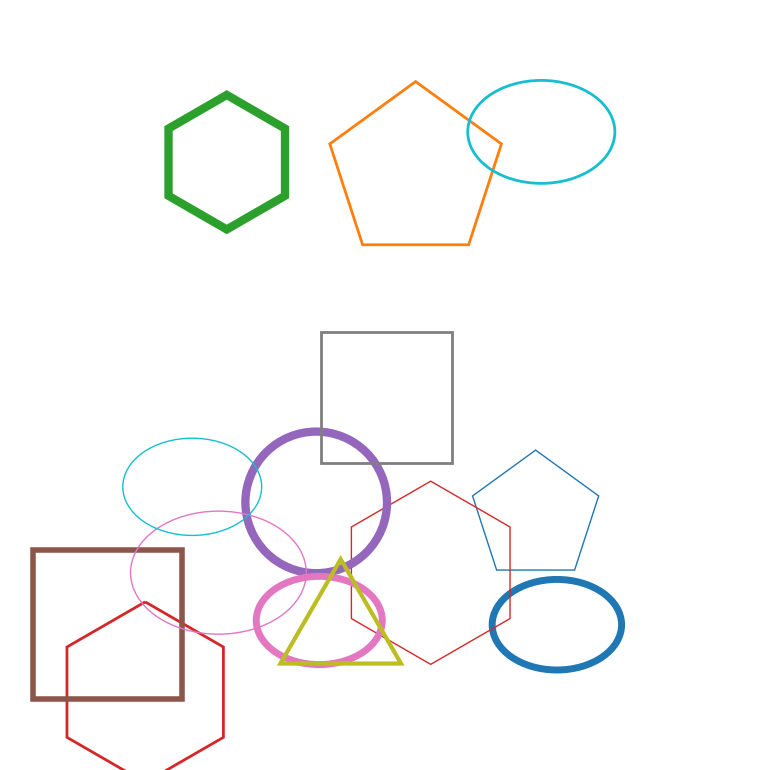[{"shape": "oval", "thickness": 2.5, "radius": 0.42, "center": [0.723, 0.189]}, {"shape": "pentagon", "thickness": 0.5, "radius": 0.43, "center": [0.696, 0.329]}, {"shape": "pentagon", "thickness": 1, "radius": 0.59, "center": [0.54, 0.777]}, {"shape": "hexagon", "thickness": 3, "radius": 0.44, "center": [0.294, 0.789]}, {"shape": "hexagon", "thickness": 1, "radius": 0.59, "center": [0.189, 0.101]}, {"shape": "hexagon", "thickness": 0.5, "radius": 0.59, "center": [0.559, 0.256]}, {"shape": "circle", "thickness": 3, "radius": 0.46, "center": [0.411, 0.348]}, {"shape": "square", "thickness": 2, "radius": 0.48, "center": [0.14, 0.189]}, {"shape": "oval", "thickness": 2.5, "radius": 0.41, "center": [0.415, 0.194]}, {"shape": "oval", "thickness": 0.5, "radius": 0.57, "center": [0.284, 0.256]}, {"shape": "square", "thickness": 1, "radius": 0.43, "center": [0.502, 0.484]}, {"shape": "triangle", "thickness": 1.5, "radius": 0.45, "center": [0.442, 0.183]}, {"shape": "oval", "thickness": 0.5, "radius": 0.45, "center": [0.25, 0.368]}, {"shape": "oval", "thickness": 1, "radius": 0.48, "center": [0.703, 0.829]}]